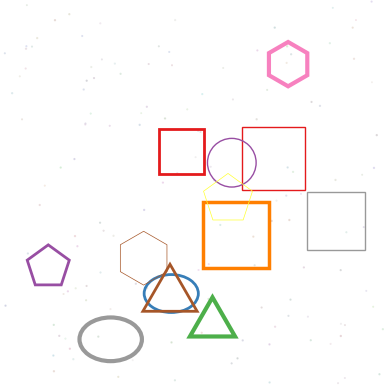[{"shape": "square", "thickness": 1, "radius": 0.41, "center": [0.711, 0.589]}, {"shape": "square", "thickness": 2, "radius": 0.3, "center": [0.471, 0.607]}, {"shape": "oval", "thickness": 2, "radius": 0.35, "center": [0.445, 0.238]}, {"shape": "triangle", "thickness": 3, "radius": 0.34, "center": [0.552, 0.16]}, {"shape": "circle", "thickness": 1, "radius": 0.32, "center": [0.602, 0.577]}, {"shape": "pentagon", "thickness": 2, "radius": 0.29, "center": [0.125, 0.307]}, {"shape": "square", "thickness": 2.5, "radius": 0.43, "center": [0.612, 0.389]}, {"shape": "pentagon", "thickness": 0.5, "radius": 0.33, "center": [0.592, 0.483]}, {"shape": "triangle", "thickness": 2, "radius": 0.41, "center": [0.442, 0.232]}, {"shape": "hexagon", "thickness": 0.5, "radius": 0.35, "center": [0.373, 0.329]}, {"shape": "hexagon", "thickness": 3, "radius": 0.29, "center": [0.748, 0.833]}, {"shape": "oval", "thickness": 3, "radius": 0.41, "center": [0.288, 0.119]}, {"shape": "square", "thickness": 1, "radius": 0.38, "center": [0.873, 0.426]}]